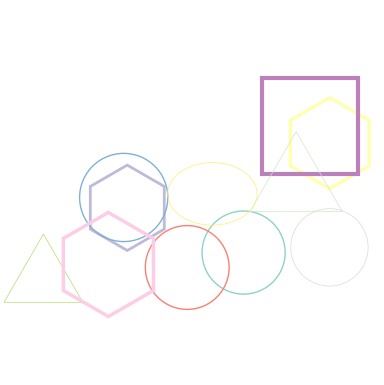[{"shape": "circle", "thickness": 1, "radius": 0.54, "center": [0.633, 0.344]}, {"shape": "hexagon", "thickness": 2.5, "radius": 0.59, "center": [0.856, 0.628]}, {"shape": "hexagon", "thickness": 2, "radius": 0.55, "center": [0.331, 0.46]}, {"shape": "circle", "thickness": 1, "radius": 0.54, "center": [0.486, 0.305]}, {"shape": "circle", "thickness": 1, "radius": 0.57, "center": [0.321, 0.487]}, {"shape": "triangle", "thickness": 0.5, "radius": 0.59, "center": [0.113, 0.274]}, {"shape": "hexagon", "thickness": 2.5, "radius": 0.68, "center": [0.282, 0.313]}, {"shape": "circle", "thickness": 0.5, "radius": 0.5, "center": [0.856, 0.358]}, {"shape": "square", "thickness": 3, "radius": 0.62, "center": [0.805, 0.672]}, {"shape": "triangle", "thickness": 0.5, "radius": 0.69, "center": [0.769, 0.52]}, {"shape": "oval", "thickness": 0.5, "radius": 0.58, "center": [0.552, 0.496]}]